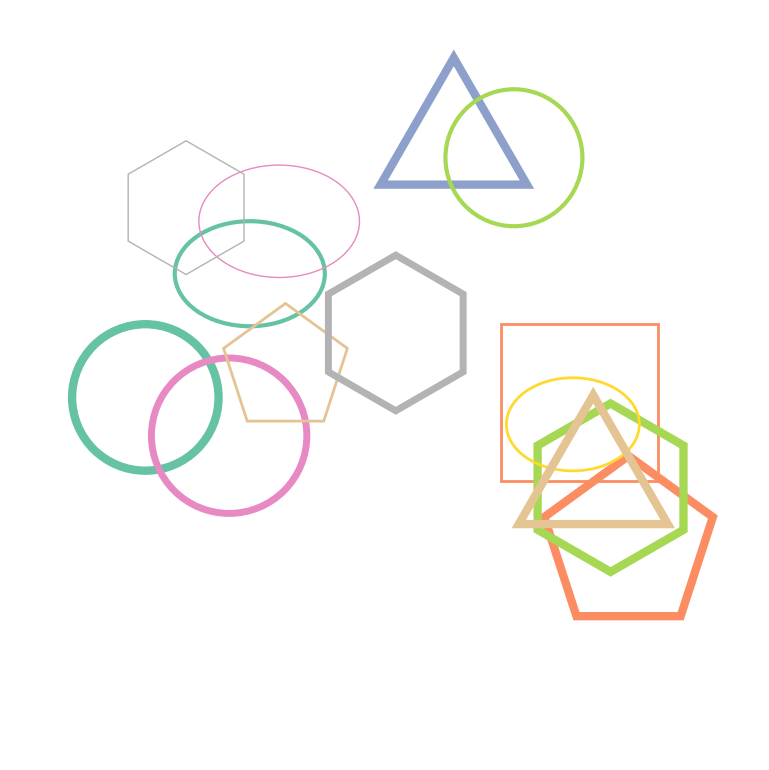[{"shape": "circle", "thickness": 3, "radius": 0.48, "center": [0.189, 0.484]}, {"shape": "oval", "thickness": 1.5, "radius": 0.49, "center": [0.324, 0.645]}, {"shape": "square", "thickness": 1, "radius": 0.51, "center": [0.752, 0.477]}, {"shape": "pentagon", "thickness": 3, "radius": 0.58, "center": [0.816, 0.293]}, {"shape": "triangle", "thickness": 3, "radius": 0.55, "center": [0.589, 0.815]}, {"shape": "circle", "thickness": 2.5, "radius": 0.5, "center": [0.298, 0.434]}, {"shape": "oval", "thickness": 0.5, "radius": 0.52, "center": [0.363, 0.713]}, {"shape": "hexagon", "thickness": 3, "radius": 0.55, "center": [0.793, 0.367]}, {"shape": "circle", "thickness": 1.5, "radius": 0.44, "center": [0.667, 0.795]}, {"shape": "oval", "thickness": 1, "radius": 0.43, "center": [0.744, 0.449]}, {"shape": "pentagon", "thickness": 1, "radius": 0.42, "center": [0.371, 0.521]}, {"shape": "triangle", "thickness": 3, "radius": 0.56, "center": [0.77, 0.375]}, {"shape": "hexagon", "thickness": 2.5, "radius": 0.51, "center": [0.514, 0.568]}, {"shape": "hexagon", "thickness": 0.5, "radius": 0.43, "center": [0.242, 0.73]}]